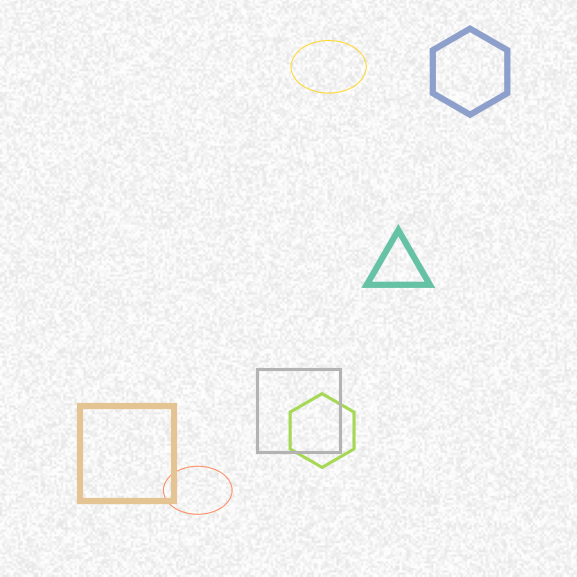[{"shape": "triangle", "thickness": 3, "radius": 0.32, "center": [0.69, 0.538]}, {"shape": "oval", "thickness": 0.5, "radius": 0.3, "center": [0.342, 0.15]}, {"shape": "hexagon", "thickness": 3, "radius": 0.37, "center": [0.814, 0.875]}, {"shape": "hexagon", "thickness": 1.5, "radius": 0.32, "center": [0.558, 0.254]}, {"shape": "oval", "thickness": 0.5, "radius": 0.33, "center": [0.569, 0.883]}, {"shape": "square", "thickness": 3, "radius": 0.41, "center": [0.22, 0.214]}, {"shape": "square", "thickness": 1.5, "radius": 0.36, "center": [0.517, 0.288]}]